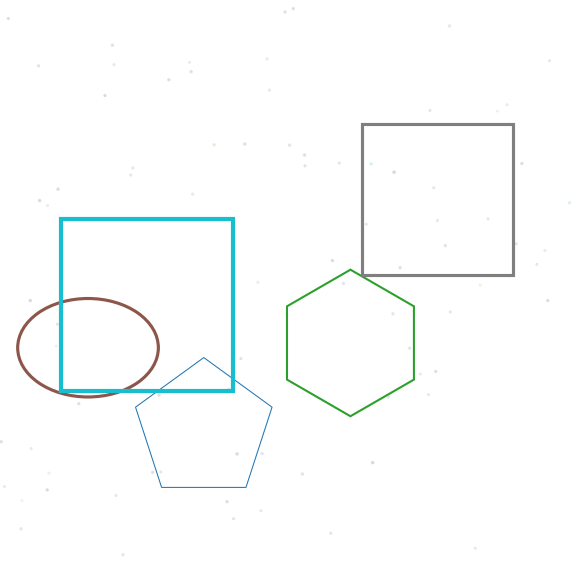[{"shape": "pentagon", "thickness": 0.5, "radius": 0.62, "center": [0.353, 0.256]}, {"shape": "hexagon", "thickness": 1, "radius": 0.63, "center": [0.607, 0.405]}, {"shape": "oval", "thickness": 1.5, "radius": 0.61, "center": [0.152, 0.397]}, {"shape": "square", "thickness": 1.5, "radius": 0.65, "center": [0.758, 0.654]}, {"shape": "square", "thickness": 2, "radius": 0.74, "center": [0.255, 0.471]}]